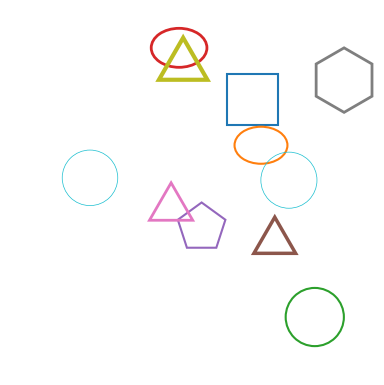[{"shape": "square", "thickness": 1.5, "radius": 0.33, "center": [0.656, 0.741]}, {"shape": "oval", "thickness": 1.5, "radius": 0.34, "center": [0.678, 0.623]}, {"shape": "circle", "thickness": 1.5, "radius": 0.38, "center": [0.818, 0.177]}, {"shape": "oval", "thickness": 2, "radius": 0.36, "center": [0.465, 0.876]}, {"shape": "pentagon", "thickness": 1.5, "radius": 0.32, "center": [0.524, 0.409]}, {"shape": "triangle", "thickness": 2.5, "radius": 0.31, "center": [0.714, 0.373]}, {"shape": "triangle", "thickness": 2, "radius": 0.32, "center": [0.444, 0.46]}, {"shape": "hexagon", "thickness": 2, "radius": 0.42, "center": [0.894, 0.792]}, {"shape": "triangle", "thickness": 3, "radius": 0.36, "center": [0.476, 0.829]}, {"shape": "circle", "thickness": 0.5, "radius": 0.36, "center": [0.75, 0.532]}, {"shape": "circle", "thickness": 0.5, "radius": 0.36, "center": [0.234, 0.538]}]